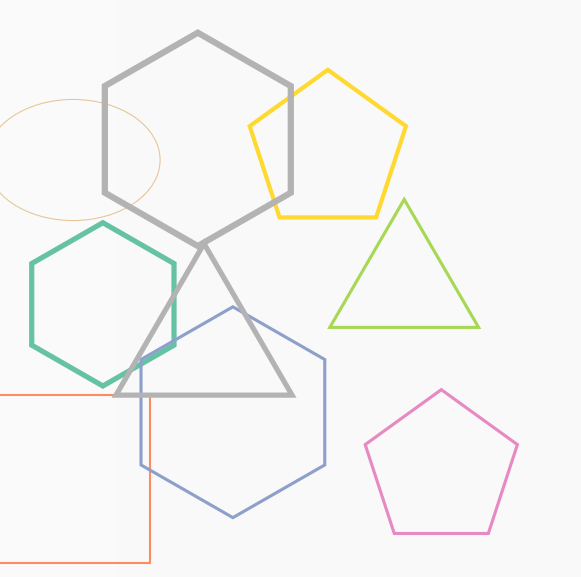[{"shape": "hexagon", "thickness": 2.5, "radius": 0.71, "center": [0.177, 0.472]}, {"shape": "square", "thickness": 1, "radius": 0.73, "center": [0.113, 0.17]}, {"shape": "hexagon", "thickness": 1.5, "radius": 0.91, "center": [0.401, 0.285]}, {"shape": "pentagon", "thickness": 1.5, "radius": 0.69, "center": [0.759, 0.187]}, {"shape": "triangle", "thickness": 1.5, "radius": 0.74, "center": [0.695, 0.506]}, {"shape": "pentagon", "thickness": 2, "radius": 0.71, "center": [0.564, 0.737]}, {"shape": "oval", "thickness": 0.5, "radius": 0.75, "center": [0.126, 0.722]}, {"shape": "triangle", "thickness": 2.5, "radius": 0.87, "center": [0.351, 0.402]}, {"shape": "hexagon", "thickness": 3, "radius": 0.92, "center": [0.34, 0.758]}]